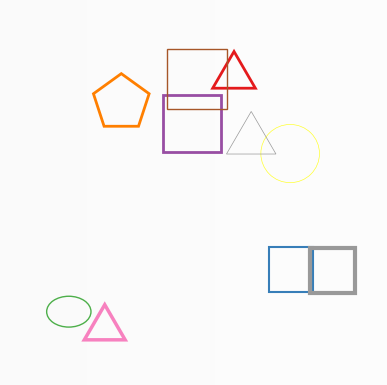[{"shape": "triangle", "thickness": 2, "radius": 0.32, "center": [0.604, 0.803]}, {"shape": "square", "thickness": 1.5, "radius": 0.29, "center": [0.751, 0.301]}, {"shape": "oval", "thickness": 1, "radius": 0.29, "center": [0.178, 0.19]}, {"shape": "square", "thickness": 2, "radius": 0.37, "center": [0.495, 0.679]}, {"shape": "pentagon", "thickness": 2, "radius": 0.38, "center": [0.313, 0.733]}, {"shape": "circle", "thickness": 0.5, "radius": 0.38, "center": [0.749, 0.601]}, {"shape": "square", "thickness": 1, "radius": 0.39, "center": [0.507, 0.794]}, {"shape": "triangle", "thickness": 2.5, "radius": 0.3, "center": [0.27, 0.148]}, {"shape": "triangle", "thickness": 0.5, "radius": 0.37, "center": [0.648, 0.637]}, {"shape": "square", "thickness": 3, "radius": 0.29, "center": [0.858, 0.298]}]